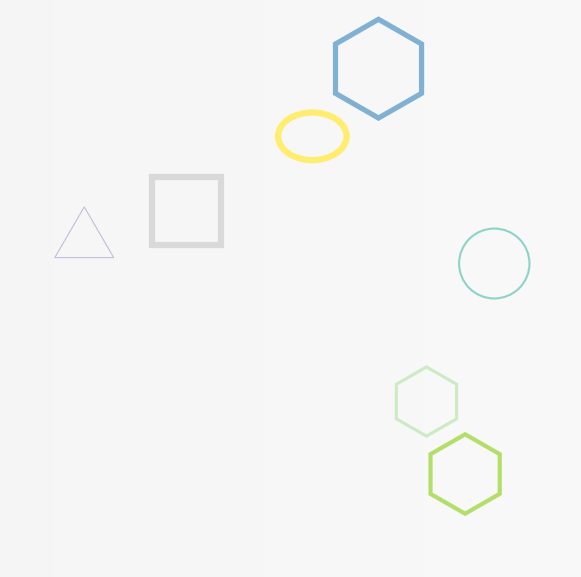[{"shape": "circle", "thickness": 1, "radius": 0.3, "center": [0.85, 0.543]}, {"shape": "triangle", "thickness": 0.5, "radius": 0.29, "center": [0.145, 0.582]}, {"shape": "hexagon", "thickness": 2.5, "radius": 0.43, "center": [0.651, 0.88]}, {"shape": "hexagon", "thickness": 2, "radius": 0.34, "center": [0.8, 0.178]}, {"shape": "square", "thickness": 3, "radius": 0.3, "center": [0.32, 0.634]}, {"shape": "hexagon", "thickness": 1.5, "radius": 0.3, "center": [0.734, 0.304]}, {"shape": "oval", "thickness": 3, "radius": 0.29, "center": [0.537, 0.763]}]